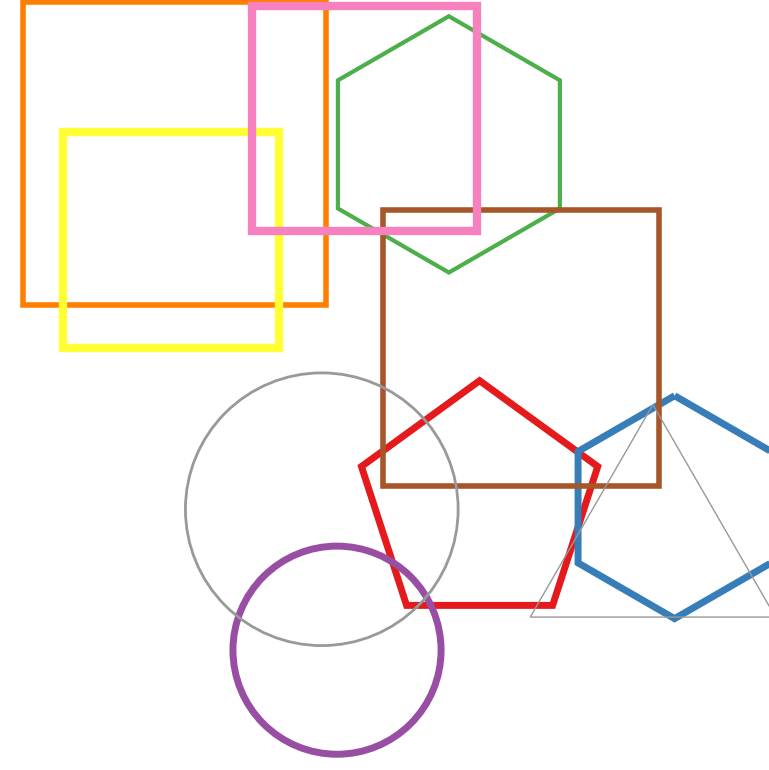[{"shape": "pentagon", "thickness": 2.5, "radius": 0.81, "center": [0.623, 0.344]}, {"shape": "hexagon", "thickness": 2.5, "radius": 0.72, "center": [0.876, 0.341]}, {"shape": "hexagon", "thickness": 1.5, "radius": 0.83, "center": [0.583, 0.812]}, {"shape": "circle", "thickness": 2.5, "radius": 0.68, "center": [0.438, 0.156]}, {"shape": "square", "thickness": 2, "radius": 0.98, "center": [0.227, 0.801]}, {"shape": "square", "thickness": 3, "radius": 0.7, "center": [0.222, 0.689]}, {"shape": "square", "thickness": 2, "radius": 0.89, "center": [0.677, 0.548]}, {"shape": "square", "thickness": 3, "radius": 0.73, "center": [0.473, 0.846]}, {"shape": "circle", "thickness": 1, "radius": 0.89, "center": [0.418, 0.339]}, {"shape": "triangle", "thickness": 0.5, "radius": 0.92, "center": [0.848, 0.291]}]